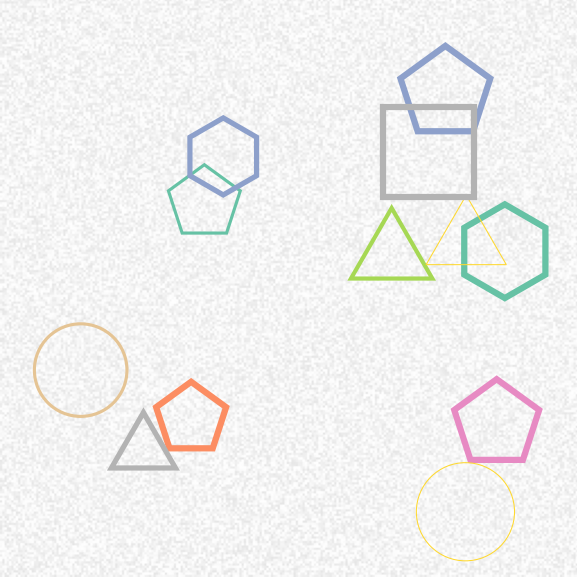[{"shape": "pentagon", "thickness": 1.5, "radius": 0.33, "center": [0.354, 0.648]}, {"shape": "hexagon", "thickness": 3, "radius": 0.41, "center": [0.874, 0.564]}, {"shape": "pentagon", "thickness": 3, "radius": 0.32, "center": [0.331, 0.274]}, {"shape": "hexagon", "thickness": 2.5, "radius": 0.33, "center": [0.387, 0.728]}, {"shape": "pentagon", "thickness": 3, "radius": 0.41, "center": [0.771, 0.838]}, {"shape": "pentagon", "thickness": 3, "radius": 0.39, "center": [0.86, 0.265]}, {"shape": "triangle", "thickness": 2, "radius": 0.41, "center": [0.678, 0.557]}, {"shape": "circle", "thickness": 0.5, "radius": 0.42, "center": [0.806, 0.113]}, {"shape": "triangle", "thickness": 0.5, "radius": 0.4, "center": [0.807, 0.581]}, {"shape": "circle", "thickness": 1.5, "radius": 0.4, "center": [0.14, 0.358]}, {"shape": "triangle", "thickness": 2.5, "radius": 0.32, "center": [0.248, 0.221]}, {"shape": "square", "thickness": 3, "radius": 0.39, "center": [0.742, 0.735]}]